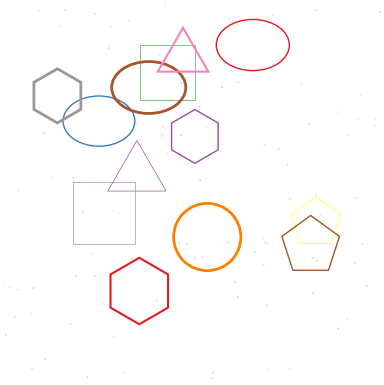[{"shape": "oval", "thickness": 1, "radius": 0.47, "center": [0.657, 0.883]}, {"shape": "hexagon", "thickness": 1.5, "radius": 0.43, "center": [0.362, 0.244]}, {"shape": "oval", "thickness": 1, "radius": 0.47, "center": [0.257, 0.685]}, {"shape": "square", "thickness": 0.5, "radius": 0.36, "center": [0.434, 0.813]}, {"shape": "hexagon", "thickness": 1, "radius": 0.35, "center": [0.506, 0.646]}, {"shape": "triangle", "thickness": 0.5, "radius": 0.44, "center": [0.356, 0.547]}, {"shape": "circle", "thickness": 2, "radius": 0.44, "center": [0.538, 0.384]}, {"shape": "pentagon", "thickness": 0.5, "radius": 0.34, "center": [0.821, 0.422]}, {"shape": "pentagon", "thickness": 1, "radius": 0.39, "center": [0.807, 0.362]}, {"shape": "oval", "thickness": 2, "radius": 0.48, "center": [0.386, 0.773]}, {"shape": "triangle", "thickness": 1.5, "radius": 0.38, "center": [0.475, 0.852]}, {"shape": "square", "thickness": 0.5, "radius": 0.4, "center": [0.27, 0.447]}, {"shape": "hexagon", "thickness": 2, "radius": 0.35, "center": [0.149, 0.751]}]